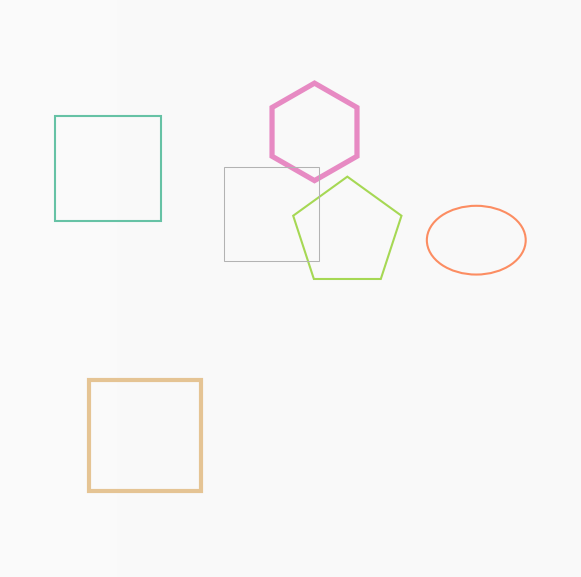[{"shape": "square", "thickness": 1, "radius": 0.46, "center": [0.186, 0.708]}, {"shape": "oval", "thickness": 1, "radius": 0.43, "center": [0.819, 0.583]}, {"shape": "hexagon", "thickness": 2.5, "radius": 0.42, "center": [0.541, 0.771]}, {"shape": "pentagon", "thickness": 1, "radius": 0.49, "center": [0.598, 0.595]}, {"shape": "square", "thickness": 2, "radius": 0.48, "center": [0.249, 0.245]}, {"shape": "square", "thickness": 0.5, "radius": 0.41, "center": [0.468, 0.629]}]